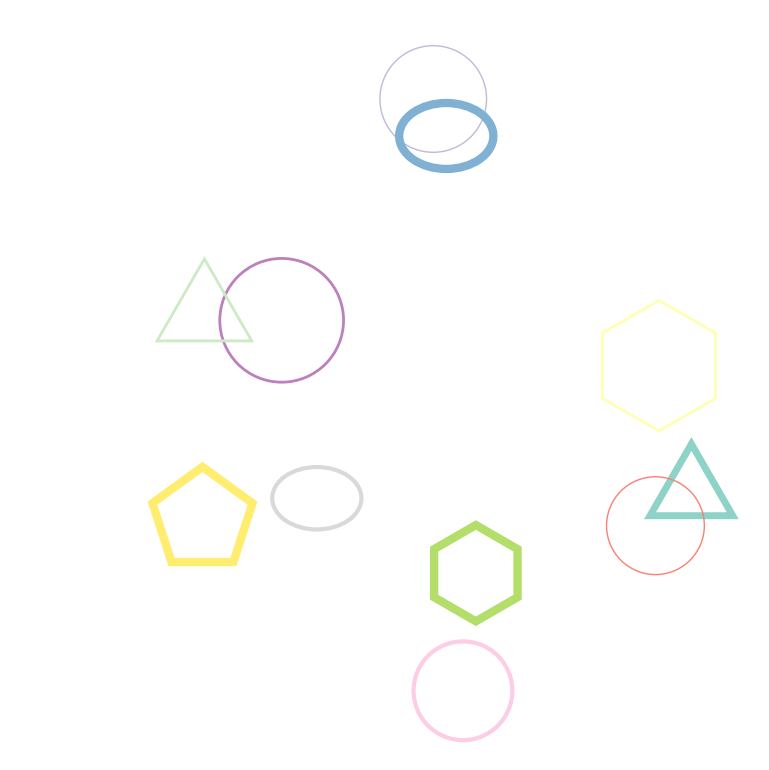[{"shape": "triangle", "thickness": 2.5, "radius": 0.31, "center": [0.898, 0.361]}, {"shape": "hexagon", "thickness": 1, "radius": 0.42, "center": [0.856, 0.525]}, {"shape": "circle", "thickness": 0.5, "radius": 0.35, "center": [0.563, 0.871]}, {"shape": "circle", "thickness": 0.5, "radius": 0.32, "center": [0.851, 0.317]}, {"shape": "oval", "thickness": 3, "radius": 0.31, "center": [0.58, 0.823]}, {"shape": "hexagon", "thickness": 3, "radius": 0.31, "center": [0.618, 0.256]}, {"shape": "circle", "thickness": 1.5, "radius": 0.32, "center": [0.601, 0.103]}, {"shape": "oval", "thickness": 1.5, "radius": 0.29, "center": [0.411, 0.353]}, {"shape": "circle", "thickness": 1, "radius": 0.4, "center": [0.366, 0.584]}, {"shape": "triangle", "thickness": 1, "radius": 0.35, "center": [0.265, 0.593]}, {"shape": "pentagon", "thickness": 3, "radius": 0.34, "center": [0.263, 0.325]}]